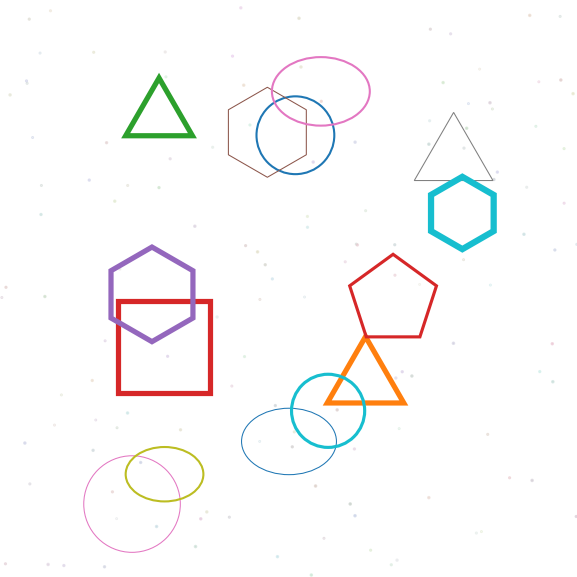[{"shape": "circle", "thickness": 1, "radius": 0.34, "center": [0.512, 0.765]}, {"shape": "oval", "thickness": 0.5, "radius": 0.41, "center": [0.5, 0.235]}, {"shape": "triangle", "thickness": 2.5, "radius": 0.38, "center": [0.633, 0.34]}, {"shape": "triangle", "thickness": 2.5, "radius": 0.33, "center": [0.275, 0.797]}, {"shape": "pentagon", "thickness": 1.5, "radius": 0.4, "center": [0.681, 0.48]}, {"shape": "square", "thickness": 2.5, "radius": 0.4, "center": [0.284, 0.399]}, {"shape": "hexagon", "thickness": 2.5, "radius": 0.41, "center": [0.263, 0.489]}, {"shape": "hexagon", "thickness": 0.5, "radius": 0.39, "center": [0.463, 0.77]}, {"shape": "oval", "thickness": 1, "radius": 0.42, "center": [0.556, 0.841]}, {"shape": "circle", "thickness": 0.5, "radius": 0.42, "center": [0.229, 0.126]}, {"shape": "triangle", "thickness": 0.5, "radius": 0.39, "center": [0.785, 0.726]}, {"shape": "oval", "thickness": 1, "radius": 0.34, "center": [0.285, 0.178]}, {"shape": "hexagon", "thickness": 3, "radius": 0.31, "center": [0.801, 0.63]}, {"shape": "circle", "thickness": 1.5, "radius": 0.32, "center": [0.568, 0.288]}]